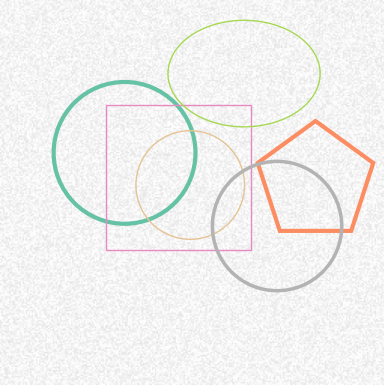[{"shape": "circle", "thickness": 3, "radius": 0.92, "center": [0.324, 0.603]}, {"shape": "pentagon", "thickness": 3, "radius": 0.79, "center": [0.819, 0.528]}, {"shape": "square", "thickness": 1, "radius": 0.94, "center": [0.464, 0.538]}, {"shape": "oval", "thickness": 1, "radius": 0.99, "center": [0.634, 0.809]}, {"shape": "circle", "thickness": 1, "radius": 0.71, "center": [0.494, 0.519]}, {"shape": "circle", "thickness": 2.5, "radius": 0.84, "center": [0.72, 0.413]}]